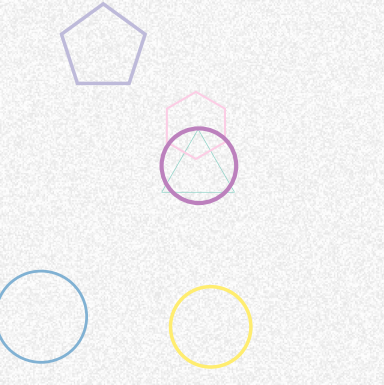[{"shape": "triangle", "thickness": 0.5, "radius": 0.55, "center": [0.515, 0.555]}, {"shape": "pentagon", "thickness": 2.5, "radius": 0.57, "center": [0.268, 0.876]}, {"shape": "circle", "thickness": 2, "radius": 0.59, "center": [0.107, 0.177]}, {"shape": "hexagon", "thickness": 1.5, "radius": 0.44, "center": [0.509, 0.674]}, {"shape": "circle", "thickness": 3, "radius": 0.48, "center": [0.517, 0.57]}, {"shape": "circle", "thickness": 2.5, "radius": 0.52, "center": [0.547, 0.151]}]